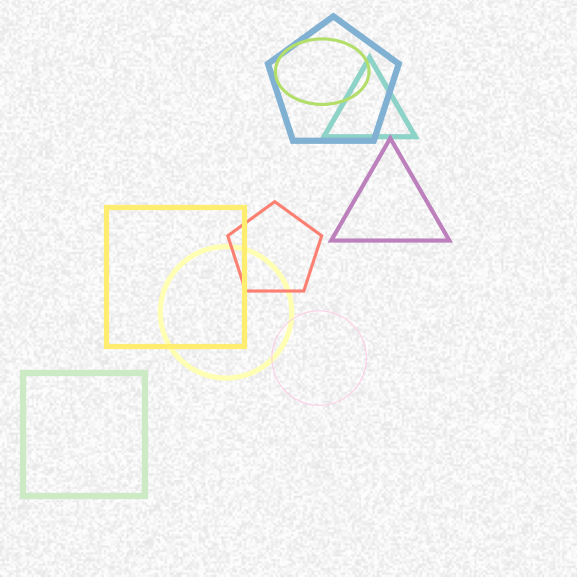[{"shape": "triangle", "thickness": 2.5, "radius": 0.46, "center": [0.64, 0.808]}, {"shape": "circle", "thickness": 2.5, "radius": 0.57, "center": [0.391, 0.458]}, {"shape": "pentagon", "thickness": 1.5, "radius": 0.43, "center": [0.476, 0.564]}, {"shape": "pentagon", "thickness": 3, "radius": 0.6, "center": [0.577, 0.852]}, {"shape": "oval", "thickness": 1.5, "radius": 0.41, "center": [0.558, 0.875]}, {"shape": "circle", "thickness": 0.5, "radius": 0.41, "center": [0.553, 0.379]}, {"shape": "triangle", "thickness": 2, "radius": 0.59, "center": [0.676, 0.642]}, {"shape": "square", "thickness": 3, "radius": 0.53, "center": [0.145, 0.247]}, {"shape": "square", "thickness": 2.5, "radius": 0.6, "center": [0.303, 0.52]}]